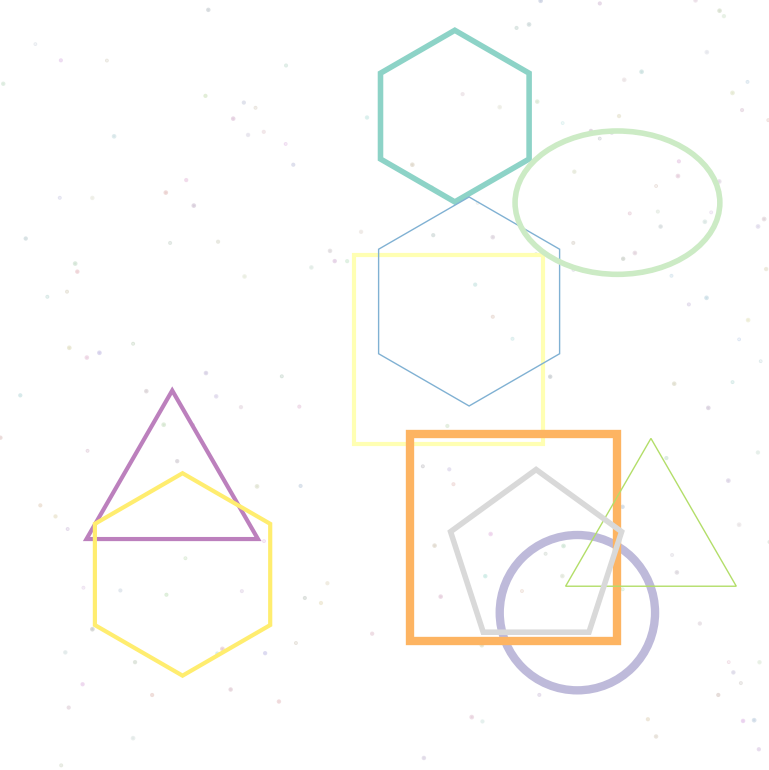[{"shape": "hexagon", "thickness": 2, "radius": 0.56, "center": [0.591, 0.849]}, {"shape": "square", "thickness": 1.5, "radius": 0.61, "center": [0.583, 0.546]}, {"shape": "circle", "thickness": 3, "radius": 0.5, "center": [0.75, 0.204]}, {"shape": "hexagon", "thickness": 0.5, "radius": 0.68, "center": [0.609, 0.608]}, {"shape": "square", "thickness": 3, "radius": 0.67, "center": [0.667, 0.302]}, {"shape": "triangle", "thickness": 0.5, "radius": 0.64, "center": [0.845, 0.303]}, {"shape": "pentagon", "thickness": 2, "radius": 0.58, "center": [0.696, 0.273]}, {"shape": "triangle", "thickness": 1.5, "radius": 0.64, "center": [0.224, 0.364]}, {"shape": "oval", "thickness": 2, "radius": 0.66, "center": [0.802, 0.737]}, {"shape": "hexagon", "thickness": 1.5, "radius": 0.66, "center": [0.237, 0.254]}]